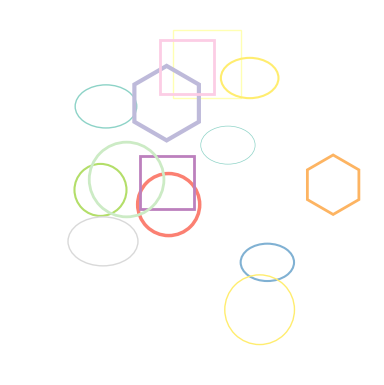[{"shape": "oval", "thickness": 1, "radius": 0.4, "center": [0.275, 0.724]}, {"shape": "oval", "thickness": 0.5, "radius": 0.35, "center": [0.592, 0.623]}, {"shape": "square", "thickness": 1, "radius": 0.44, "center": [0.538, 0.834]}, {"shape": "hexagon", "thickness": 3, "radius": 0.48, "center": [0.433, 0.732]}, {"shape": "circle", "thickness": 2.5, "radius": 0.4, "center": [0.438, 0.469]}, {"shape": "oval", "thickness": 1.5, "radius": 0.35, "center": [0.694, 0.319]}, {"shape": "hexagon", "thickness": 2, "radius": 0.39, "center": [0.865, 0.52]}, {"shape": "circle", "thickness": 1.5, "radius": 0.34, "center": [0.261, 0.507]}, {"shape": "square", "thickness": 2, "radius": 0.35, "center": [0.485, 0.825]}, {"shape": "oval", "thickness": 1, "radius": 0.45, "center": [0.267, 0.373]}, {"shape": "square", "thickness": 2, "radius": 0.35, "center": [0.434, 0.526]}, {"shape": "circle", "thickness": 2, "radius": 0.48, "center": [0.329, 0.534]}, {"shape": "circle", "thickness": 1, "radius": 0.45, "center": [0.674, 0.196]}, {"shape": "oval", "thickness": 1.5, "radius": 0.37, "center": [0.649, 0.797]}]